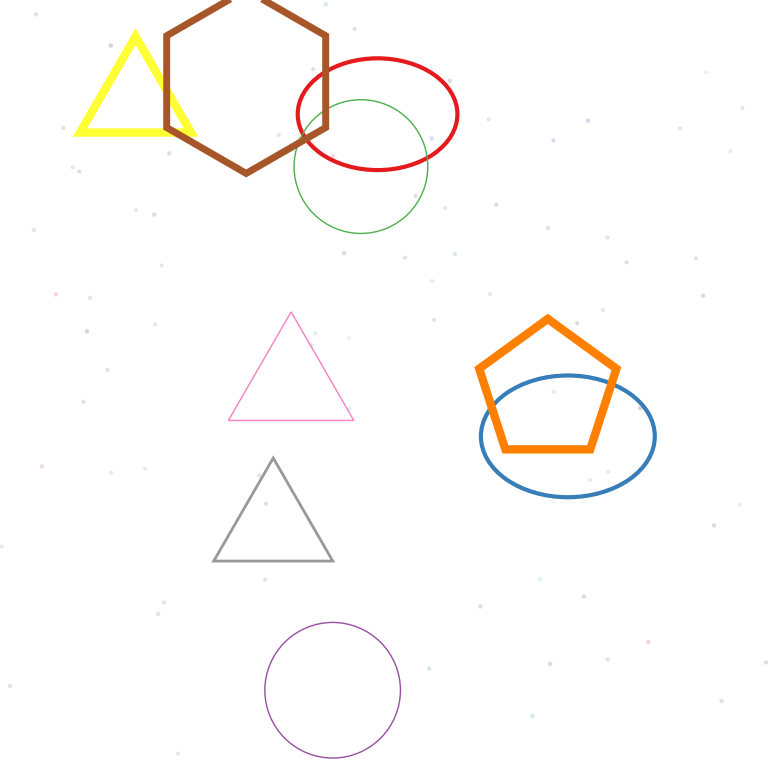[{"shape": "oval", "thickness": 1.5, "radius": 0.52, "center": [0.49, 0.852]}, {"shape": "oval", "thickness": 1.5, "radius": 0.56, "center": [0.737, 0.433]}, {"shape": "circle", "thickness": 0.5, "radius": 0.43, "center": [0.469, 0.784]}, {"shape": "circle", "thickness": 0.5, "radius": 0.44, "center": [0.432, 0.104]}, {"shape": "pentagon", "thickness": 3, "radius": 0.47, "center": [0.711, 0.492]}, {"shape": "triangle", "thickness": 3, "radius": 0.42, "center": [0.176, 0.869]}, {"shape": "hexagon", "thickness": 2.5, "radius": 0.6, "center": [0.32, 0.894]}, {"shape": "triangle", "thickness": 0.5, "radius": 0.47, "center": [0.378, 0.501]}, {"shape": "triangle", "thickness": 1, "radius": 0.45, "center": [0.355, 0.316]}]